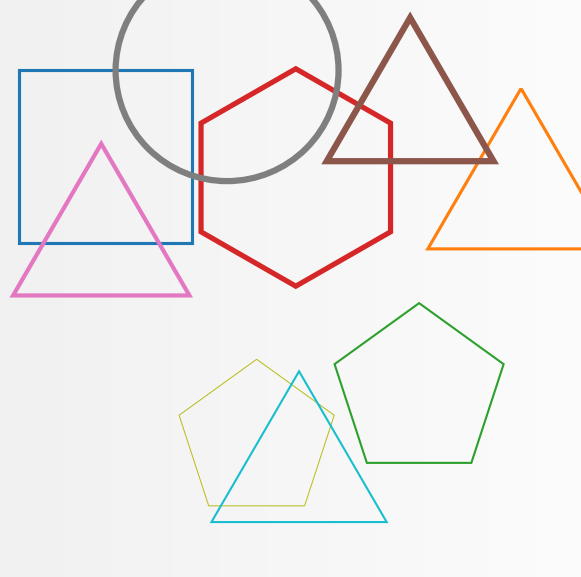[{"shape": "square", "thickness": 1.5, "radius": 0.75, "center": [0.181, 0.728]}, {"shape": "triangle", "thickness": 1.5, "radius": 0.93, "center": [0.896, 0.661]}, {"shape": "pentagon", "thickness": 1, "radius": 0.76, "center": [0.721, 0.321]}, {"shape": "hexagon", "thickness": 2.5, "radius": 0.94, "center": [0.509, 0.692]}, {"shape": "triangle", "thickness": 3, "radius": 0.83, "center": [0.706, 0.803]}, {"shape": "triangle", "thickness": 2, "radius": 0.88, "center": [0.174, 0.575]}, {"shape": "circle", "thickness": 3, "radius": 0.96, "center": [0.391, 0.877]}, {"shape": "pentagon", "thickness": 0.5, "radius": 0.7, "center": [0.442, 0.237]}, {"shape": "triangle", "thickness": 1, "radius": 0.87, "center": [0.515, 0.182]}]